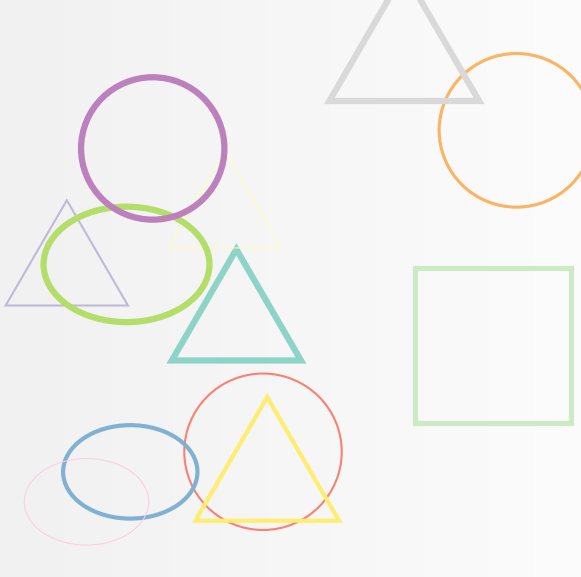[{"shape": "triangle", "thickness": 3, "radius": 0.64, "center": [0.407, 0.439]}, {"shape": "triangle", "thickness": 0.5, "radius": 0.56, "center": [0.387, 0.626]}, {"shape": "triangle", "thickness": 1, "radius": 0.61, "center": [0.115, 0.531]}, {"shape": "circle", "thickness": 1, "radius": 0.68, "center": [0.453, 0.217]}, {"shape": "oval", "thickness": 2, "radius": 0.58, "center": [0.224, 0.182]}, {"shape": "circle", "thickness": 1.5, "radius": 0.67, "center": [0.889, 0.773]}, {"shape": "oval", "thickness": 3, "radius": 0.71, "center": [0.218, 0.541]}, {"shape": "oval", "thickness": 0.5, "radius": 0.53, "center": [0.149, 0.13]}, {"shape": "triangle", "thickness": 3, "radius": 0.74, "center": [0.695, 0.899]}, {"shape": "circle", "thickness": 3, "radius": 0.62, "center": [0.263, 0.742]}, {"shape": "square", "thickness": 2.5, "radius": 0.67, "center": [0.848, 0.401]}, {"shape": "triangle", "thickness": 2, "radius": 0.71, "center": [0.46, 0.169]}]